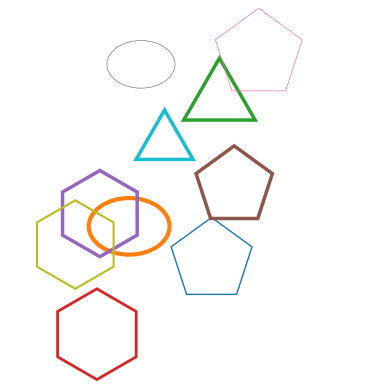[{"shape": "pentagon", "thickness": 1, "radius": 0.55, "center": [0.55, 0.325]}, {"shape": "oval", "thickness": 3, "radius": 0.52, "center": [0.336, 0.412]}, {"shape": "triangle", "thickness": 2.5, "radius": 0.54, "center": [0.57, 0.742]}, {"shape": "hexagon", "thickness": 2, "radius": 0.59, "center": [0.252, 0.132]}, {"shape": "hexagon", "thickness": 2.5, "radius": 0.56, "center": [0.259, 0.445]}, {"shape": "pentagon", "thickness": 2.5, "radius": 0.52, "center": [0.608, 0.517]}, {"shape": "pentagon", "thickness": 0.5, "radius": 0.59, "center": [0.672, 0.86]}, {"shape": "oval", "thickness": 0.5, "radius": 0.44, "center": [0.366, 0.833]}, {"shape": "hexagon", "thickness": 1.5, "radius": 0.57, "center": [0.196, 0.365]}, {"shape": "triangle", "thickness": 2.5, "radius": 0.43, "center": [0.427, 0.629]}]